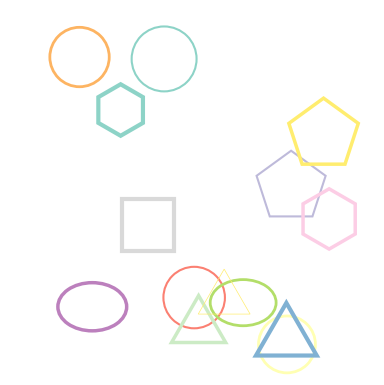[{"shape": "circle", "thickness": 1.5, "radius": 0.42, "center": [0.426, 0.847]}, {"shape": "hexagon", "thickness": 3, "radius": 0.33, "center": [0.313, 0.714]}, {"shape": "circle", "thickness": 2, "radius": 0.37, "center": [0.745, 0.105]}, {"shape": "pentagon", "thickness": 1.5, "radius": 0.47, "center": [0.756, 0.514]}, {"shape": "circle", "thickness": 1.5, "radius": 0.4, "center": [0.504, 0.227]}, {"shape": "triangle", "thickness": 3, "radius": 0.46, "center": [0.744, 0.122]}, {"shape": "circle", "thickness": 2, "radius": 0.39, "center": [0.207, 0.852]}, {"shape": "oval", "thickness": 2, "radius": 0.43, "center": [0.632, 0.214]}, {"shape": "hexagon", "thickness": 2.5, "radius": 0.39, "center": [0.855, 0.431]}, {"shape": "square", "thickness": 3, "radius": 0.34, "center": [0.383, 0.416]}, {"shape": "oval", "thickness": 2.5, "radius": 0.45, "center": [0.24, 0.203]}, {"shape": "triangle", "thickness": 2.5, "radius": 0.41, "center": [0.516, 0.151]}, {"shape": "triangle", "thickness": 0.5, "radius": 0.39, "center": [0.582, 0.223]}, {"shape": "pentagon", "thickness": 2.5, "radius": 0.47, "center": [0.84, 0.65]}]